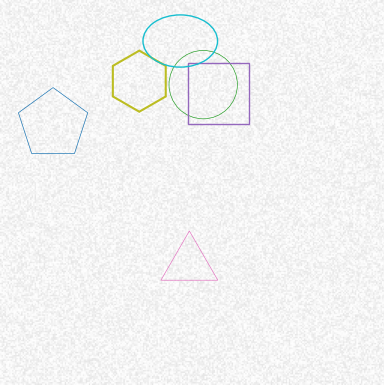[{"shape": "pentagon", "thickness": 0.5, "radius": 0.47, "center": [0.138, 0.678]}, {"shape": "circle", "thickness": 0.5, "radius": 0.44, "center": [0.528, 0.78]}, {"shape": "square", "thickness": 1, "radius": 0.4, "center": [0.567, 0.756]}, {"shape": "triangle", "thickness": 0.5, "radius": 0.43, "center": [0.492, 0.315]}, {"shape": "hexagon", "thickness": 1.5, "radius": 0.4, "center": [0.362, 0.789]}, {"shape": "oval", "thickness": 1, "radius": 0.48, "center": [0.468, 0.893]}]